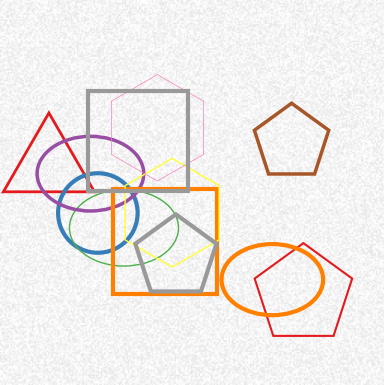[{"shape": "pentagon", "thickness": 1.5, "radius": 0.67, "center": [0.788, 0.235]}, {"shape": "triangle", "thickness": 2, "radius": 0.68, "center": [0.127, 0.57]}, {"shape": "circle", "thickness": 3, "radius": 0.52, "center": [0.254, 0.447]}, {"shape": "oval", "thickness": 1, "radius": 0.71, "center": [0.322, 0.408]}, {"shape": "oval", "thickness": 2.5, "radius": 0.69, "center": [0.235, 0.549]}, {"shape": "oval", "thickness": 3, "radius": 0.66, "center": [0.707, 0.274]}, {"shape": "square", "thickness": 3, "radius": 0.68, "center": [0.429, 0.373]}, {"shape": "hexagon", "thickness": 1, "radius": 0.7, "center": [0.447, 0.447]}, {"shape": "pentagon", "thickness": 2.5, "radius": 0.51, "center": [0.757, 0.63]}, {"shape": "hexagon", "thickness": 0.5, "radius": 0.69, "center": [0.409, 0.668]}, {"shape": "pentagon", "thickness": 3, "radius": 0.55, "center": [0.457, 0.333]}, {"shape": "square", "thickness": 3, "radius": 0.65, "center": [0.358, 0.633]}]